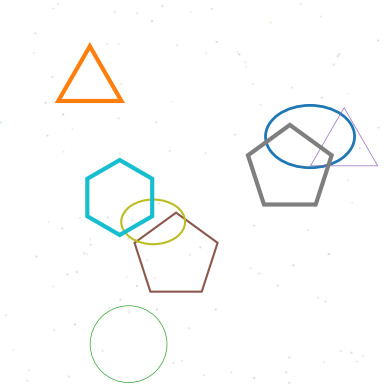[{"shape": "oval", "thickness": 2, "radius": 0.58, "center": [0.805, 0.645]}, {"shape": "triangle", "thickness": 3, "radius": 0.47, "center": [0.233, 0.785]}, {"shape": "circle", "thickness": 0.5, "radius": 0.5, "center": [0.334, 0.106]}, {"shape": "triangle", "thickness": 0.5, "radius": 0.5, "center": [0.894, 0.62]}, {"shape": "pentagon", "thickness": 1.5, "radius": 0.57, "center": [0.457, 0.334]}, {"shape": "pentagon", "thickness": 3, "radius": 0.57, "center": [0.753, 0.561]}, {"shape": "oval", "thickness": 1.5, "radius": 0.41, "center": [0.398, 0.424]}, {"shape": "hexagon", "thickness": 3, "radius": 0.49, "center": [0.311, 0.487]}]